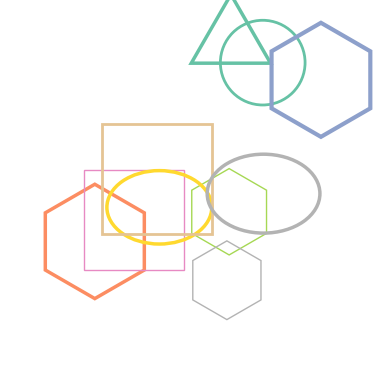[{"shape": "triangle", "thickness": 2.5, "radius": 0.59, "center": [0.6, 0.895]}, {"shape": "circle", "thickness": 2, "radius": 0.55, "center": [0.682, 0.837]}, {"shape": "hexagon", "thickness": 2.5, "radius": 0.74, "center": [0.246, 0.373]}, {"shape": "hexagon", "thickness": 3, "radius": 0.74, "center": [0.834, 0.793]}, {"shape": "square", "thickness": 1, "radius": 0.65, "center": [0.348, 0.428]}, {"shape": "hexagon", "thickness": 1, "radius": 0.56, "center": [0.595, 0.45]}, {"shape": "oval", "thickness": 2.5, "radius": 0.68, "center": [0.414, 0.461]}, {"shape": "square", "thickness": 2, "radius": 0.71, "center": [0.409, 0.535]}, {"shape": "oval", "thickness": 2.5, "radius": 0.73, "center": [0.685, 0.497]}, {"shape": "hexagon", "thickness": 1, "radius": 0.51, "center": [0.589, 0.272]}]